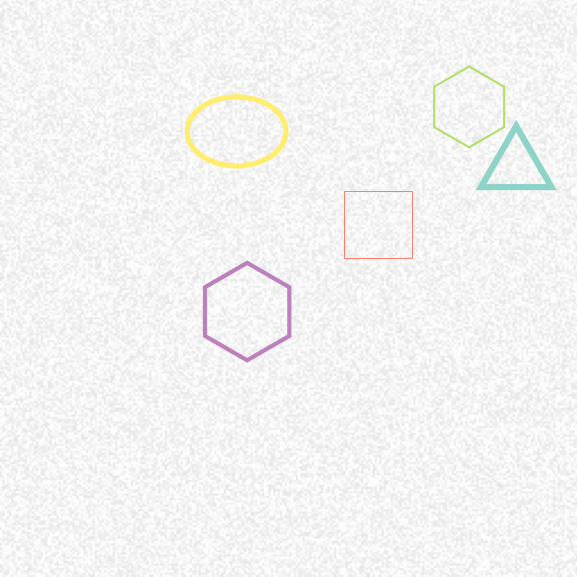[{"shape": "triangle", "thickness": 3, "radius": 0.35, "center": [0.894, 0.71]}, {"shape": "square", "thickness": 0.5, "radius": 0.29, "center": [0.655, 0.61]}, {"shape": "hexagon", "thickness": 1, "radius": 0.35, "center": [0.812, 0.814]}, {"shape": "hexagon", "thickness": 2, "radius": 0.42, "center": [0.428, 0.46]}, {"shape": "oval", "thickness": 2.5, "radius": 0.43, "center": [0.41, 0.772]}]